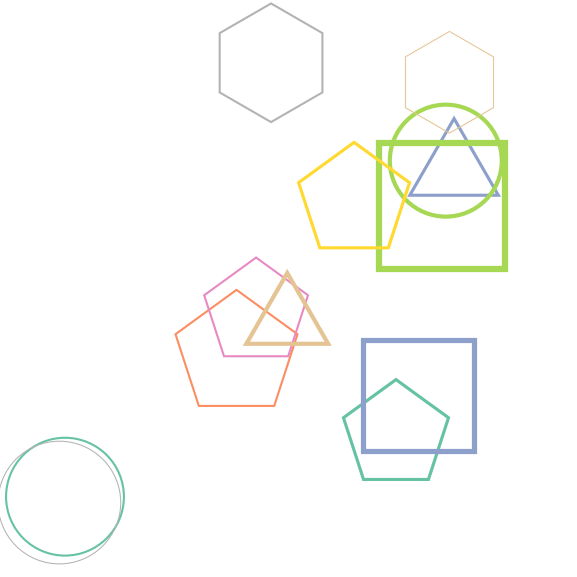[{"shape": "pentagon", "thickness": 1.5, "radius": 0.48, "center": [0.686, 0.246]}, {"shape": "circle", "thickness": 1, "radius": 0.51, "center": [0.113, 0.139]}, {"shape": "pentagon", "thickness": 1, "radius": 0.56, "center": [0.41, 0.386]}, {"shape": "square", "thickness": 2.5, "radius": 0.48, "center": [0.724, 0.314]}, {"shape": "triangle", "thickness": 1.5, "radius": 0.44, "center": [0.786, 0.705]}, {"shape": "pentagon", "thickness": 1, "radius": 0.47, "center": [0.443, 0.459]}, {"shape": "circle", "thickness": 2, "radius": 0.48, "center": [0.772, 0.721]}, {"shape": "square", "thickness": 3, "radius": 0.55, "center": [0.765, 0.642]}, {"shape": "pentagon", "thickness": 1.5, "radius": 0.5, "center": [0.613, 0.652]}, {"shape": "triangle", "thickness": 2, "radius": 0.41, "center": [0.497, 0.445]}, {"shape": "hexagon", "thickness": 0.5, "radius": 0.44, "center": [0.778, 0.857]}, {"shape": "hexagon", "thickness": 1, "radius": 0.51, "center": [0.469, 0.89]}, {"shape": "circle", "thickness": 0.5, "radius": 0.53, "center": [0.103, 0.129]}]